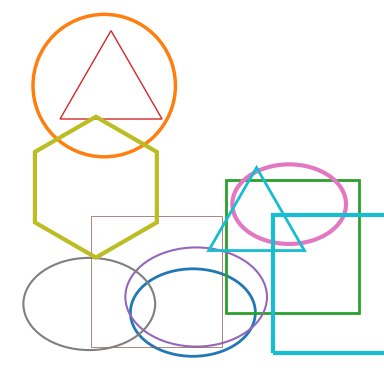[{"shape": "oval", "thickness": 2, "radius": 0.81, "center": [0.501, 0.188]}, {"shape": "circle", "thickness": 2.5, "radius": 0.93, "center": [0.271, 0.778]}, {"shape": "square", "thickness": 2, "radius": 0.86, "center": [0.76, 0.36]}, {"shape": "triangle", "thickness": 1, "radius": 0.76, "center": [0.288, 0.767]}, {"shape": "oval", "thickness": 1.5, "radius": 0.92, "center": [0.51, 0.229]}, {"shape": "square", "thickness": 0.5, "radius": 0.85, "center": [0.407, 0.268]}, {"shape": "oval", "thickness": 3, "radius": 0.74, "center": [0.751, 0.47]}, {"shape": "oval", "thickness": 1.5, "radius": 0.86, "center": [0.232, 0.21]}, {"shape": "hexagon", "thickness": 3, "radius": 0.91, "center": [0.249, 0.514]}, {"shape": "square", "thickness": 3, "radius": 0.89, "center": [0.888, 0.263]}, {"shape": "triangle", "thickness": 2, "radius": 0.72, "center": [0.666, 0.421]}]